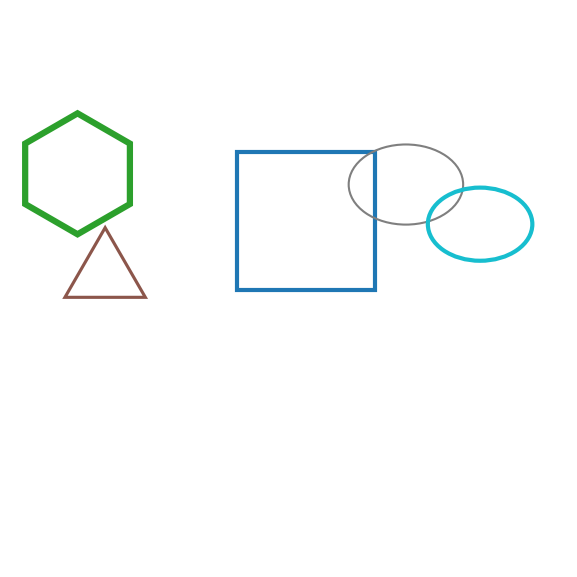[{"shape": "square", "thickness": 2, "radius": 0.6, "center": [0.53, 0.616]}, {"shape": "hexagon", "thickness": 3, "radius": 0.52, "center": [0.134, 0.698]}, {"shape": "triangle", "thickness": 1.5, "radius": 0.4, "center": [0.182, 0.524]}, {"shape": "oval", "thickness": 1, "radius": 0.5, "center": [0.703, 0.68]}, {"shape": "oval", "thickness": 2, "radius": 0.45, "center": [0.831, 0.611]}]